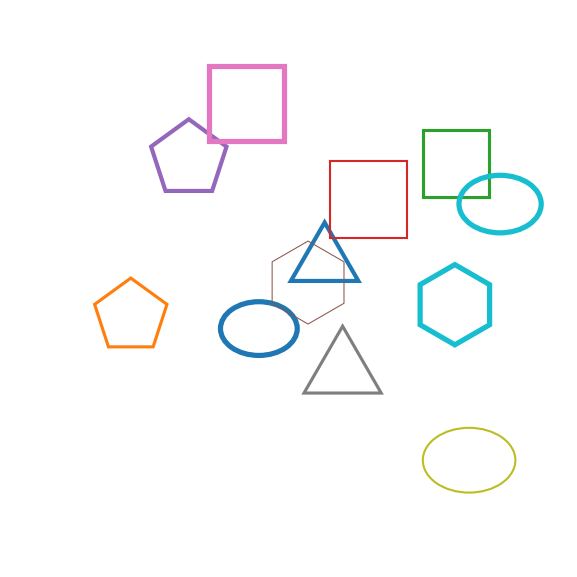[{"shape": "triangle", "thickness": 2, "radius": 0.34, "center": [0.562, 0.546]}, {"shape": "oval", "thickness": 2.5, "radius": 0.33, "center": [0.448, 0.43]}, {"shape": "pentagon", "thickness": 1.5, "radius": 0.33, "center": [0.226, 0.452]}, {"shape": "square", "thickness": 1.5, "radius": 0.29, "center": [0.79, 0.716]}, {"shape": "square", "thickness": 1, "radius": 0.33, "center": [0.638, 0.653]}, {"shape": "pentagon", "thickness": 2, "radius": 0.34, "center": [0.327, 0.724]}, {"shape": "hexagon", "thickness": 0.5, "radius": 0.36, "center": [0.533, 0.51]}, {"shape": "square", "thickness": 2.5, "radius": 0.32, "center": [0.427, 0.821]}, {"shape": "triangle", "thickness": 1.5, "radius": 0.39, "center": [0.593, 0.357]}, {"shape": "oval", "thickness": 1, "radius": 0.4, "center": [0.812, 0.202]}, {"shape": "hexagon", "thickness": 2.5, "radius": 0.35, "center": [0.788, 0.472]}, {"shape": "oval", "thickness": 2.5, "radius": 0.36, "center": [0.866, 0.646]}]